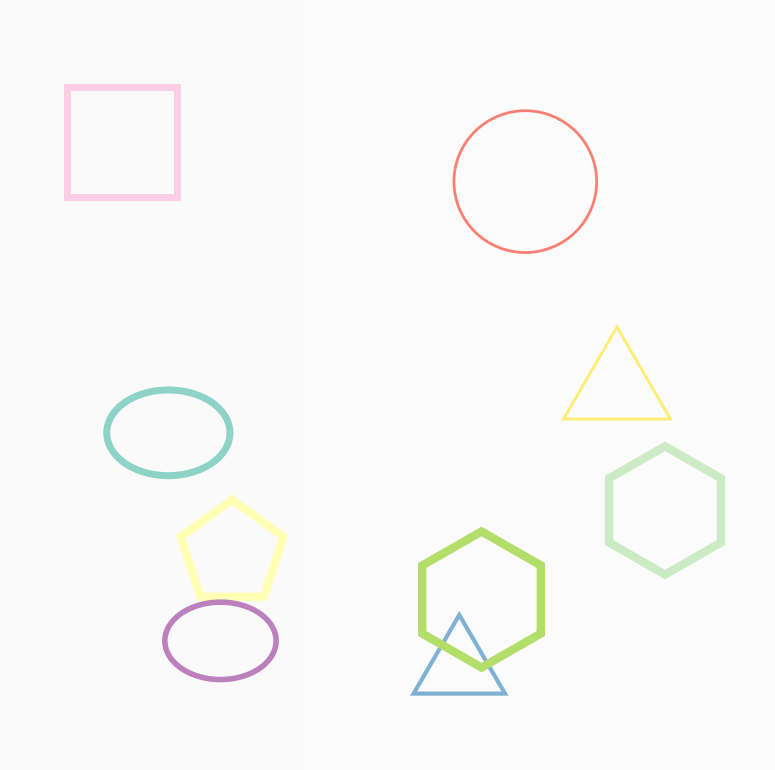[{"shape": "oval", "thickness": 2.5, "radius": 0.4, "center": [0.217, 0.438]}, {"shape": "pentagon", "thickness": 3, "radius": 0.35, "center": [0.3, 0.281]}, {"shape": "circle", "thickness": 1, "radius": 0.46, "center": [0.678, 0.764]}, {"shape": "triangle", "thickness": 1.5, "radius": 0.34, "center": [0.593, 0.133]}, {"shape": "hexagon", "thickness": 3, "radius": 0.44, "center": [0.621, 0.221]}, {"shape": "square", "thickness": 2.5, "radius": 0.36, "center": [0.158, 0.816]}, {"shape": "oval", "thickness": 2, "radius": 0.36, "center": [0.284, 0.168]}, {"shape": "hexagon", "thickness": 3, "radius": 0.42, "center": [0.858, 0.337]}, {"shape": "triangle", "thickness": 1, "radius": 0.4, "center": [0.796, 0.496]}]